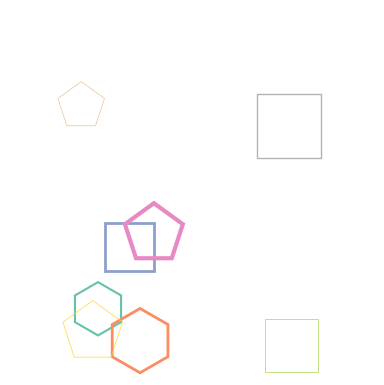[{"shape": "hexagon", "thickness": 1.5, "radius": 0.35, "center": [0.255, 0.198]}, {"shape": "hexagon", "thickness": 2, "radius": 0.42, "center": [0.364, 0.115]}, {"shape": "square", "thickness": 2, "radius": 0.31, "center": [0.337, 0.358]}, {"shape": "pentagon", "thickness": 3, "radius": 0.4, "center": [0.4, 0.393]}, {"shape": "square", "thickness": 0.5, "radius": 0.34, "center": [0.756, 0.101]}, {"shape": "pentagon", "thickness": 0.5, "radius": 0.41, "center": [0.241, 0.138]}, {"shape": "pentagon", "thickness": 0.5, "radius": 0.32, "center": [0.211, 0.725]}, {"shape": "square", "thickness": 1, "radius": 0.42, "center": [0.751, 0.673]}]